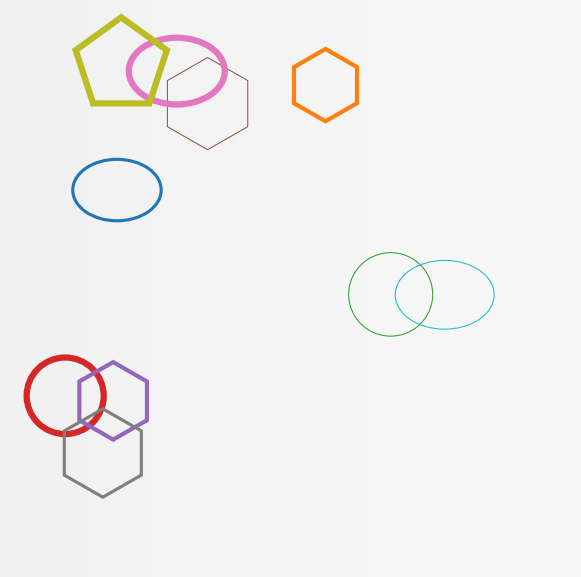[{"shape": "oval", "thickness": 1.5, "radius": 0.38, "center": [0.201, 0.67]}, {"shape": "hexagon", "thickness": 2, "radius": 0.31, "center": [0.56, 0.852]}, {"shape": "circle", "thickness": 0.5, "radius": 0.36, "center": [0.672, 0.489]}, {"shape": "circle", "thickness": 3, "radius": 0.33, "center": [0.112, 0.314]}, {"shape": "hexagon", "thickness": 2, "radius": 0.34, "center": [0.195, 0.305]}, {"shape": "hexagon", "thickness": 0.5, "radius": 0.4, "center": [0.357, 0.82]}, {"shape": "oval", "thickness": 3, "radius": 0.41, "center": [0.304, 0.876]}, {"shape": "hexagon", "thickness": 1.5, "radius": 0.38, "center": [0.177, 0.215]}, {"shape": "pentagon", "thickness": 3, "radius": 0.41, "center": [0.209, 0.887]}, {"shape": "oval", "thickness": 0.5, "radius": 0.43, "center": [0.765, 0.489]}]